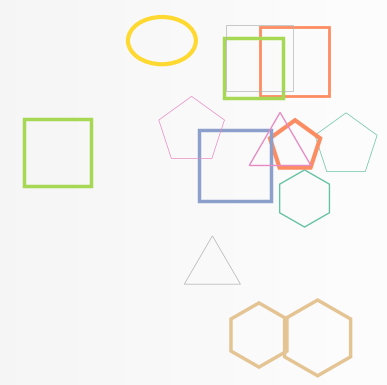[{"shape": "hexagon", "thickness": 1, "radius": 0.37, "center": [0.786, 0.484]}, {"shape": "pentagon", "thickness": 0.5, "radius": 0.42, "center": [0.893, 0.623]}, {"shape": "pentagon", "thickness": 3, "radius": 0.34, "center": [0.761, 0.62]}, {"shape": "square", "thickness": 2, "radius": 0.45, "center": [0.76, 0.841]}, {"shape": "square", "thickness": 2.5, "radius": 0.46, "center": [0.607, 0.57]}, {"shape": "triangle", "thickness": 1, "radius": 0.46, "center": [0.723, 0.616]}, {"shape": "pentagon", "thickness": 0.5, "radius": 0.45, "center": [0.495, 0.661]}, {"shape": "square", "thickness": 2.5, "radius": 0.39, "center": [0.654, 0.823]}, {"shape": "square", "thickness": 2.5, "radius": 0.44, "center": [0.149, 0.603]}, {"shape": "oval", "thickness": 3, "radius": 0.44, "center": [0.418, 0.895]}, {"shape": "hexagon", "thickness": 2.5, "radius": 0.42, "center": [0.668, 0.13]}, {"shape": "hexagon", "thickness": 2.5, "radius": 0.49, "center": [0.82, 0.122]}, {"shape": "triangle", "thickness": 0.5, "radius": 0.42, "center": [0.548, 0.304]}, {"shape": "square", "thickness": 0.5, "radius": 0.43, "center": [0.67, 0.849]}]